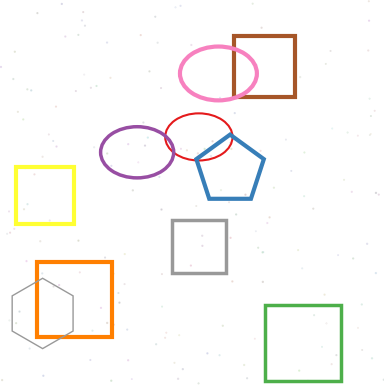[{"shape": "oval", "thickness": 1.5, "radius": 0.44, "center": [0.517, 0.644]}, {"shape": "pentagon", "thickness": 3, "radius": 0.46, "center": [0.598, 0.558]}, {"shape": "square", "thickness": 2.5, "radius": 0.49, "center": [0.786, 0.11]}, {"shape": "oval", "thickness": 2.5, "radius": 0.47, "center": [0.356, 0.604]}, {"shape": "square", "thickness": 3, "radius": 0.49, "center": [0.194, 0.222]}, {"shape": "square", "thickness": 3, "radius": 0.37, "center": [0.117, 0.493]}, {"shape": "square", "thickness": 3, "radius": 0.4, "center": [0.687, 0.827]}, {"shape": "oval", "thickness": 3, "radius": 0.5, "center": [0.567, 0.809]}, {"shape": "hexagon", "thickness": 1, "radius": 0.46, "center": [0.111, 0.186]}, {"shape": "square", "thickness": 2.5, "radius": 0.35, "center": [0.516, 0.36]}]